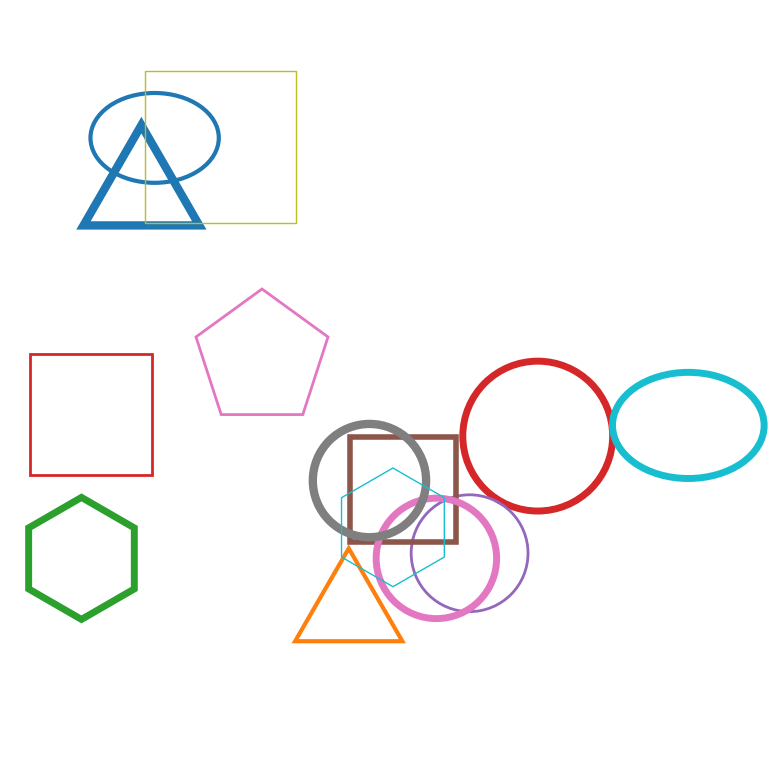[{"shape": "oval", "thickness": 1.5, "radius": 0.42, "center": [0.201, 0.821]}, {"shape": "triangle", "thickness": 3, "radius": 0.43, "center": [0.184, 0.751]}, {"shape": "triangle", "thickness": 1.5, "radius": 0.4, "center": [0.453, 0.207]}, {"shape": "hexagon", "thickness": 2.5, "radius": 0.4, "center": [0.106, 0.275]}, {"shape": "circle", "thickness": 2.5, "radius": 0.49, "center": [0.698, 0.434]}, {"shape": "square", "thickness": 1, "radius": 0.39, "center": [0.119, 0.461]}, {"shape": "circle", "thickness": 1, "radius": 0.38, "center": [0.61, 0.282]}, {"shape": "square", "thickness": 2, "radius": 0.34, "center": [0.523, 0.364]}, {"shape": "circle", "thickness": 2.5, "radius": 0.39, "center": [0.567, 0.275]}, {"shape": "pentagon", "thickness": 1, "radius": 0.45, "center": [0.34, 0.535]}, {"shape": "circle", "thickness": 3, "radius": 0.37, "center": [0.48, 0.376]}, {"shape": "square", "thickness": 0.5, "radius": 0.49, "center": [0.287, 0.809]}, {"shape": "hexagon", "thickness": 0.5, "radius": 0.39, "center": [0.51, 0.315]}, {"shape": "oval", "thickness": 2.5, "radius": 0.49, "center": [0.894, 0.447]}]